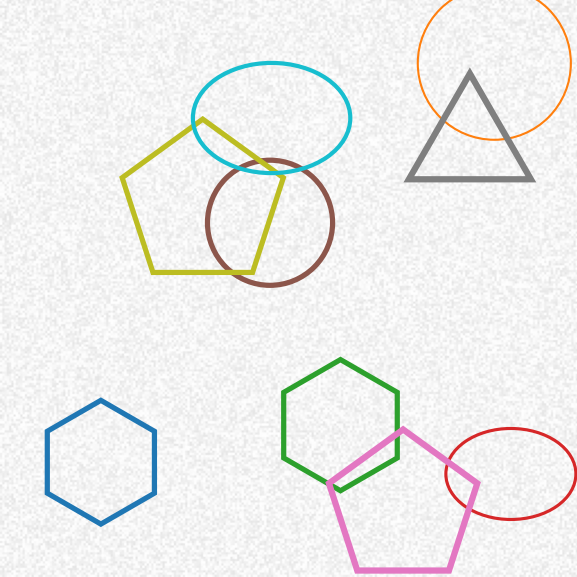[{"shape": "hexagon", "thickness": 2.5, "radius": 0.54, "center": [0.175, 0.199]}, {"shape": "circle", "thickness": 1, "radius": 0.66, "center": [0.856, 0.89]}, {"shape": "hexagon", "thickness": 2.5, "radius": 0.57, "center": [0.59, 0.263]}, {"shape": "oval", "thickness": 1.5, "radius": 0.56, "center": [0.885, 0.178]}, {"shape": "circle", "thickness": 2.5, "radius": 0.54, "center": [0.468, 0.613]}, {"shape": "pentagon", "thickness": 3, "radius": 0.68, "center": [0.698, 0.12]}, {"shape": "triangle", "thickness": 3, "radius": 0.61, "center": [0.814, 0.75]}, {"shape": "pentagon", "thickness": 2.5, "radius": 0.73, "center": [0.351, 0.646]}, {"shape": "oval", "thickness": 2, "radius": 0.68, "center": [0.47, 0.795]}]